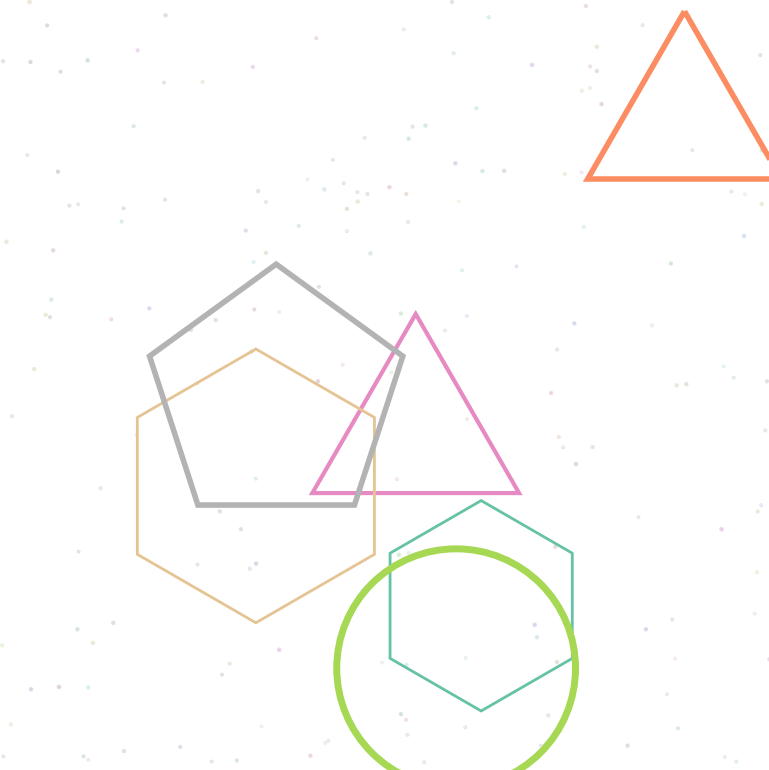[{"shape": "hexagon", "thickness": 1, "radius": 0.68, "center": [0.625, 0.213]}, {"shape": "triangle", "thickness": 2, "radius": 0.73, "center": [0.889, 0.84]}, {"shape": "triangle", "thickness": 1.5, "radius": 0.78, "center": [0.54, 0.437]}, {"shape": "circle", "thickness": 2.5, "radius": 0.78, "center": [0.592, 0.132]}, {"shape": "hexagon", "thickness": 1, "radius": 0.89, "center": [0.332, 0.369]}, {"shape": "pentagon", "thickness": 2, "radius": 0.86, "center": [0.359, 0.484]}]